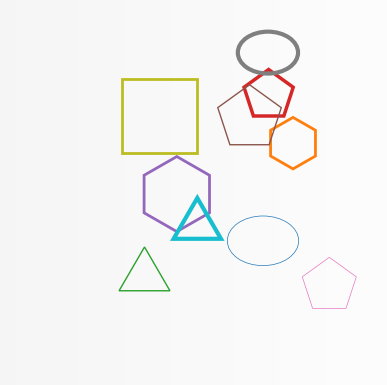[{"shape": "oval", "thickness": 0.5, "radius": 0.46, "center": [0.679, 0.375]}, {"shape": "hexagon", "thickness": 2, "radius": 0.33, "center": [0.756, 0.628]}, {"shape": "triangle", "thickness": 1, "radius": 0.38, "center": [0.373, 0.283]}, {"shape": "pentagon", "thickness": 2.5, "radius": 0.33, "center": [0.693, 0.753]}, {"shape": "hexagon", "thickness": 2, "radius": 0.49, "center": [0.456, 0.496]}, {"shape": "pentagon", "thickness": 1, "radius": 0.43, "center": [0.644, 0.694]}, {"shape": "pentagon", "thickness": 0.5, "radius": 0.37, "center": [0.85, 0.258]}, {"shape": "oval", "thickness": 3, "radius": 0.39, "center": [0.691, 0.863]}, {"shape": "square", "thickness": 2, "radius": 0.48, "center": [0.412, 0.698]}, {"shape": "triangle", "thickness": 3, "radius": 0.35, "center": [0.509, 0.415]}]